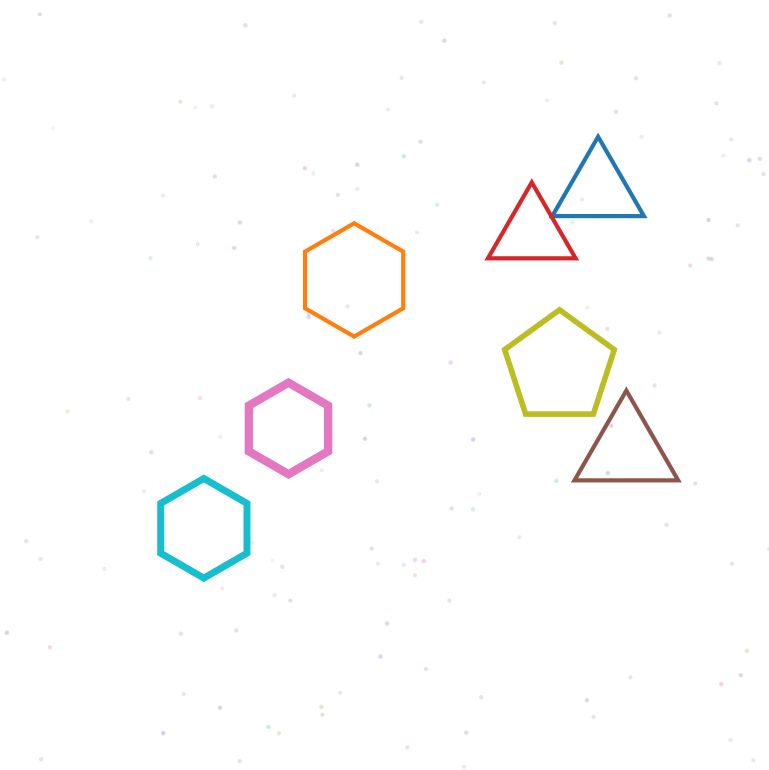[{"shape": "triangle", "thickness": 1.5, "radius": 0.34, "center": [0.777, 0.754]}, {"shape": "hexagon", "thickness": 1.5, "radius": 0.37, "center": [0.46, 0.636]}, {"shape": "triangle", "thickness": 1.5, "radius": 0.33, "center": [0.691, 0.697]}, {"shape": "triangle", "thickness": 1.5, "radius": 0.39, "center": [0.813, 0.415]}, {"shape": "hexagon", "thickness": 3, "radius": 0.3, "center": [0.375, 0.444]}, {"shape": "pentagon", "thickness": 2, "radius": 0.37, "center": [0.727, 0.523]}, {"shape": "hexagon", "thickness": 2.5, "radius": 0.32, "center": [0.265, 0.314]}]